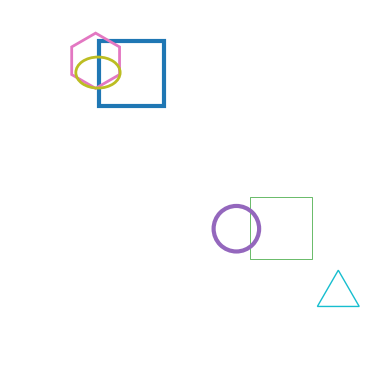[{"shape": "square", "thickness": 3, "radius": 0.42, "center": [0.342, 0.81]}, {"shape": "square", "thickness": 0.5, "radius": 0.41, "center": [0.73, 0.408]}, {"shape": "circle", "thickness": 3, "radius": 0.3, "center": [0.614, 0.406]}, {"shape": "hexagon", "thickness": 2, "radius": 0.36, "center": [0.248, 0.842]}, {"shape": "oval", "thickness": 2, "radius": 0.29, "center": [0.255, 0.812]}, {"shape": "triangle", "thickness": 1, "radius": 0.31, "center": [0.879, 0.235]}]